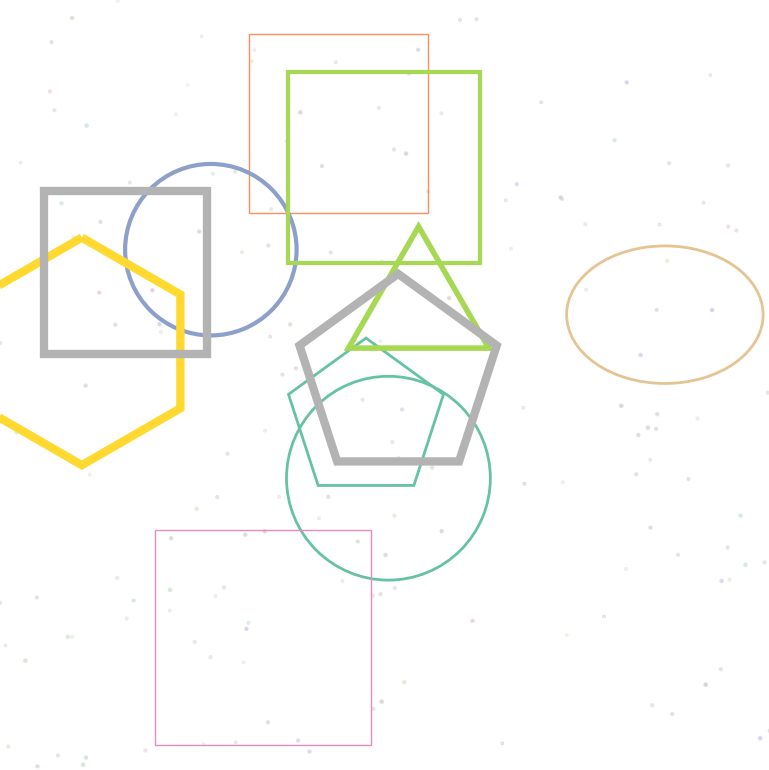[{"shape": "circle", "thickness": 1, "radius": 0.66, "center": [0.504, 0.379]}, {"shape": "pentagon", "thickness": 1, "radius": 0.53, "center": [0.475, 0.455]}, {"shape": "square", "thickness": 0.5, "radius": 0.58, "center": [0.44, 0.84]}, {"shape": "circle", "thickness": 1.5, "radius": 0.56, "center": [0.274, 0.676]}, {"shape": "square", "thickness": 0.5, "radius": 0.7, "center": [0.342, 0.172]}, {"shape": "square", "thickness": 1.5, "radius": 0.62, "center": [0.499, 0.782]}, {"shape": "triangle", "thickness": 2, "radius": 0.53, "center": [0.544, 0.601]}, {"shape": "hexagon", "thickness": 3, "radius": 0.74, "center": [0.106, 0.544]}, {"shape": "oval", "thickness": 1, "radius": 0.64, "center": [0.863, 0.591]}, {"shape": "pentagon", "thickness": 3, "radius": 0.67, "center": [0.517, 0.51]}, {"shape": "square", "thickness": 3, "radius": 0.53, "center": [0.163, 0.646]}]